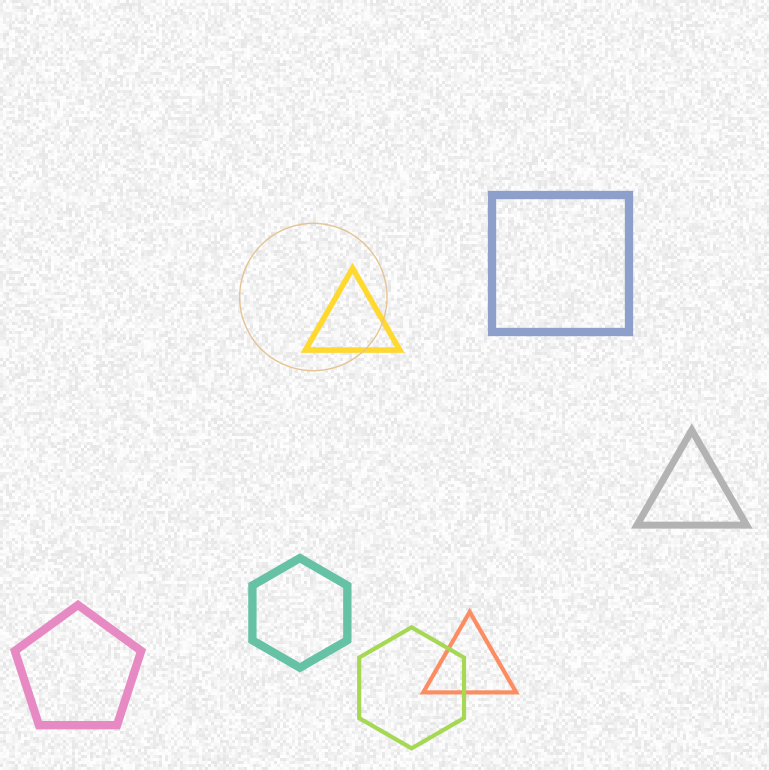[{"shape": "hexagon", "thickness": 3, "radius": 0.36, "center": [0.389, 0.204]}, {"shape": "triangle", "thickness": 1.5, "radius": 0.35, "center": [0.61, 0.136]}, {"shape": "square", "thickness": 3, "radius": 0.44, "center": [0.728, 0.658]}, {"shape": "pentagon", "thickness": 3, "radius": 0.43, "center": [0.101, 0.128]}, {"shape": "hexagon", "thickness": 1.5, "radius": 0.39, "center": [0.535, 0.107]}, {"shape": "triangle", "thickness": 2, "radius": 0.35, "center": [0.458, 0.581]}, {"shape": "circle", "thickness": 0.5, "radius": 0.48, "center": [0.407, 0.614]}, {"shape": "triangle", "thickness": 2.5, "radius": 0.41, "center": [0.898, 0.359]}]